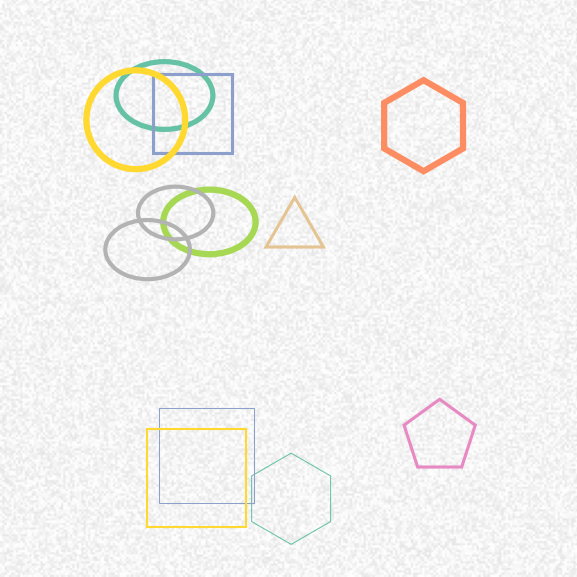[{"shape": "oval", "thickness": 2.5, "radius": 0.42, "center": [0.285, 0.834]}, {"shape": "hexagon", "thickness": 0.5, "radius": 0.39, "center": [0.504, 0.135]}, {"shape": "hexagon", "thickness": 3, "radius": 0.39, "center": [0.733, 0.781]}, {"shape": "square", "thickness": 0.5, "radius": 0.41, "center": [0.357, 0.21]}, {"shape": "square", "thickness": 1.5, "radius": 0.34, "center": [0.333, 0.802]}, {"shape": "pentagon", "thickness": 1.5, "radius": 0.32, "center": [0.761, 0.243]}, {"shape": "oval", "thickness": 3, "radius": 0.4, "center": [0.363, 0.615]}, {"shape": "circle", "thickness": 3, "radius": 0.43, "center": [0.235, 0.792]}, {"shape": "square", "thickness": 1, "radius": 0.43, "center": [0.341, 0.171]}, {"shape": "triangle", "thickness": 1.5, "radius": 0.29, "center": [0.51, 0.6]}, {"shape": "oval", "thickness": 2, "radius": 0.37, "center": [0.256, 0.567]}, {"shape": "oval", "thickness": 2, "radius": 0.33, "center": [0.304, 0.63]}]